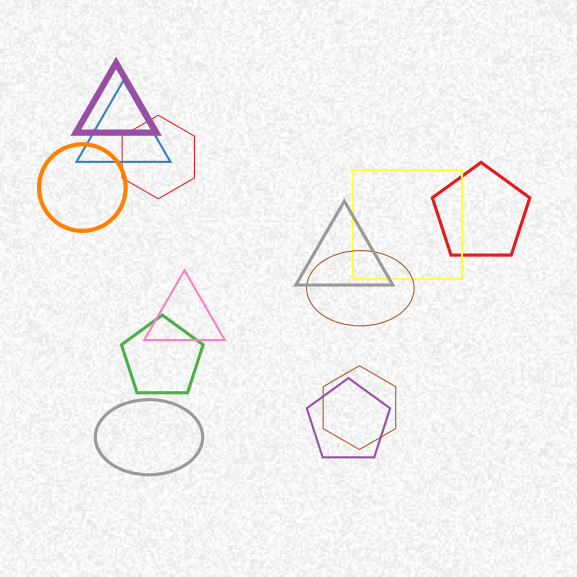[{"shape": "pentagon", "thickness": 1.5, "radius": 0.44, "center": [0.833, 0.629]}, {"shape": "hexagon", "thickness": 0.5, "radius": 0.36, "center": [0.274, 0.727]}, {"shape": "triangle", "thickness": 1, "radius": 0.47, "center": [0.214, 0.766]}, {"shape": "pentagon", "thickness": 1.5, "radius": 0.37, "center": [0.281, 0.379]}, {"shape": "pentagon", "thickness": 1, "radius": 0.38, "center": [0.603, 0.269]}, {"shape": "triangle", "thickness": 3, "radius": 0.4, "center": [0.201, 0.81]}, {"shape": "circle", "thickness": 2, "radius": 0.37, "center": [0.143, 0.674]}, {"shape": "square", "thickness": 1, "radius": 0.47, "center": [0.706, 0.611]}, {"shape": "hexagon", "thickness": 0.5, "radius": 0.36, "center": [0.622, 0.293]}, {"shape": "oval", "thickness": 0.5, "radius": 0.47, "center": [0.624, 0.5]}, {"shape": "triangle", "thickness": 1, "radius": 0.4, "center": [0.319, 0.451]}, {"shape": "oval", "thickness": 1.5, "radius": 0.46, "center": [0.258, 0.242]}, {"shape": "triangle", "thickness": 1.5, "radius": 0.48, "center": [0.596, 0.554]}]